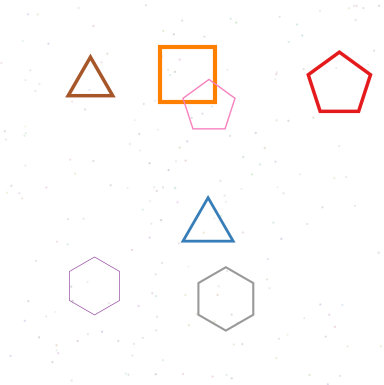[{"shape": "pentagon", "thickness": 2.5, "radius": 0.43, "center": [0.881, 0.78]}, {"shape": "triangle", "thickness": 2, "radius": 0.38, "center": [0.54, 0.411]}, {"shape": "hexagon", "thickness": 0.5, "radius": 0.38, "center": [0.246, 0.257]}, {"shape": "square", "thickness": 3, "radius": 0.36, "center": [0.487, 0.807]}, {"shape": "triangle", "thickness": 2.5, "radius": 0.33, "center": [0.235, 0.785]}, {"shape": "pentagon", "thickness": 1, "radius": 0.35, "center": [0.543, 0.723]}, {"shape": "hexagon", "thickness": 1.5, "radius": 0.41, "center": [0.587, 0.224]}]